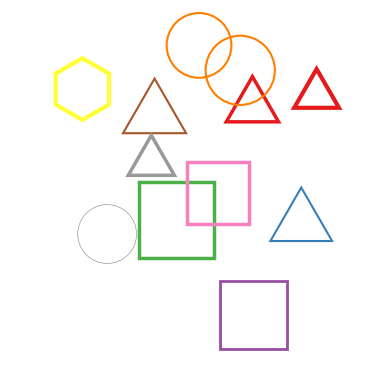[{"shape": "triangle", "thickness": 3, "radius": 0.34, "center": [0.822, 0.754]}, {"shape": "triangle", "thickness": 2.5, "radius": 0.39, "center": [0.656, 0.723]}, {"shape": "triangle", "thickness": 1.5, "radius": 0.46, "center": [0.782, 0.42]}, {"shape": "square", "thickness": 2.5, "radius": 0.49, "center": [0.459, 0.428]}, {"shape": "square", "thickness": 2, "radius": 0.44, "center": [0.658, 0.181]}, {"shape": "circle", "thickness": 1.5, "radius": 0.45, "center": [0.624, 0.817]}, {"shape": "circle", "thickness": 1.5, "radius": 0.42, "center": [0.517, 0.882]}, {"shape": "hexagon", "thickness": 3, "radius": 0.4, "center": [0.214, 0.769]}, {"shape": "triangle", "thickness": 1.5, "radius": 0.47, "center": [0.401, 0.701]}, {"shape": "square", "thickness": 2.5, "radius": 0.41, "center": [0.566, 0.499]}, {"shape": "circle", "thickness": 0.5, "radius": 0.38, "center": [0.278, 0.392]}, {"shape": "triangle", "thickness": 2.5, "radius": 0.35, "center": [0.393, 0.579]}]